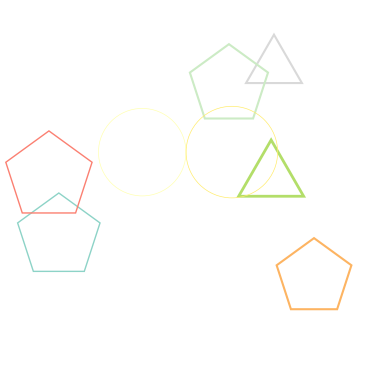[{"shape": "pentagon", "thickness": 1, "radius": 0.56, "center": [0.153, 0.386]}, {"shape": "circle", "thickness": 0.5, "radius": 0.57, "center": [0.369, 0.605]}, {"shape": "pentagon", "thickness": 1, "radius": 0.59, "center": [0.127, 0.542]}, {"shape": "pentagon", "thickness": 1.5, "radius": 0.51, "center": [0.816, 0.279]}, {"shape": "triangle", "thickness": 2, "radius": 0.49, "center": [0.704, 0.539]}, {"shape": "triangle", "thickness": 1.5, "radius": 0.42, "center": [0.712, 0.826]}, {"shape": "pentagon", "thickness": 1.5, "radius": 0.53, "center": [0.595, 0.779]}, {"shape": "circle", "thickness": 0.5, "radius": 0.59, "center": [0.602, 0.605]}]